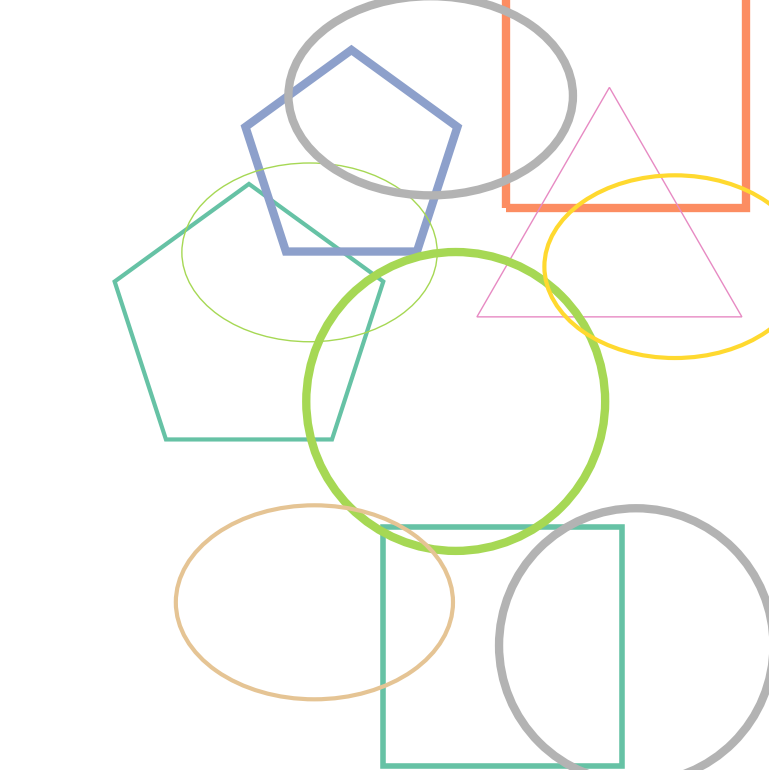[{"shape": "pentagon", "thickness": 1.5, "radius": 0.92, "center": [0.323, 0.578]}, {"shape": "square", "thickness": 2, "radius": 0.78, "center": [0.653, 0.16]}, {"shape": "square", "thickness": 3, "radius": 0.78, "center": [0.813, 0.886]}, {"shape": "pentagon", "thickness": 3, "radius": 0.72, "center": [0.456, 0.79]}, {"shape": "triangle", "thickness": 0.5, "radius": 0.99, "center": [0.791, 0.688]}, {"shape": "circle", "thickness": 3, "radius": 0.97, "center": [0.592, 0.479]}, {"shape": "oval", "thickness": 0.5, "radius": 0.83, "center": [0.402, 0.672]}, {"shape": "oval", "thickness": 1.5, "radius": 0.85, "center": [0.876, 0.654]}, {"shape": "oval", "thickness": 1.5, "radius": 0.9, "center": [0.408, 0.218]}, {"shape": "circle", "thickness": 3, "radius": 0.89, "center": [0.826, 0.162]}, {"shape": "oval", "thickness": 3, "radius": 0.92, "center": [0.559, 0.876]}]